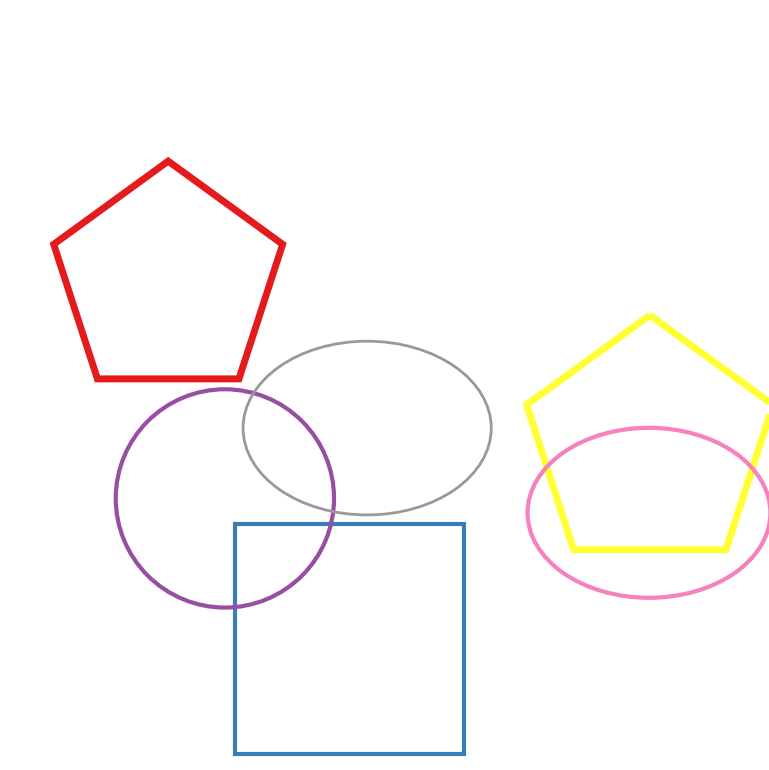[{"shape": "pentagon", "thickness": 2.5, "radius": 0.78, "center": [0.218, 0.634]}, {"shape": "square", "thickness": 1.5, "radius": 0.75, "center": [0.454, 0.17]}, {"shape": "circle", "thickness": 1.5, "radius": 0.71, "center": [0.292, 0.353]}, {"shape": "pentagon", "thickness": 2.5, "radius": 0.84, "center": [0.844, 0.422]}, {"shape": "oval", "thickness": 1.5, "radius": 0.79, "center": [0.843, 0.334]}, {"shape": "oval", "thickness": 1, "radius": 0.81, "center": [0.477, 0.444]}]